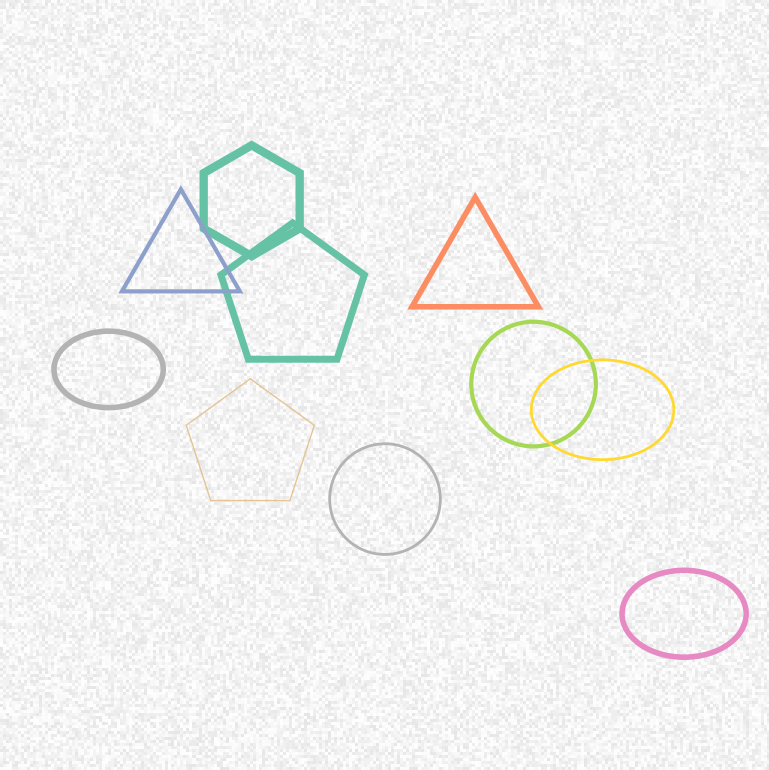[{"shape": "pentagon", "thickness": 2.5, "radius": 0.49, "center": [0.38, 0.613]}, {"shape": "hexagon", "thickness": 3, "radius": 0.36, "center": [0.327, 0.739]}, {"shape": "triangle", "thickness": 2, "radius": 0.47, "center": [0.617, 0.649]}, {"shape": "triangle", "thickness": 1.5, "radius": 0.44, "center": [0.235, 0.666]}, {"shape": "oval", "thickness": 2, "radius": 0.4, "center": [0.888, 0.203]}, {"shape": "circle", "thickness": 1.5, "radius": 0.4, "center": [0.693, 0.501]}, {"shape": "oval", "thickness": 1, "radius": 0.46, "center": [0.783, 0.468]}, {"shape": "pentagon", "thickness": 0.5, "radius": 0.44, "center": [0.325, 0.421]}, {"shape": "circle", "thickness": 1, "radius": 0.36, "center": [0.5, 0.352]}, {"shape": "oval", "thickness": 2, "radius": 0.35, "center": [0.141, 0.52]}]